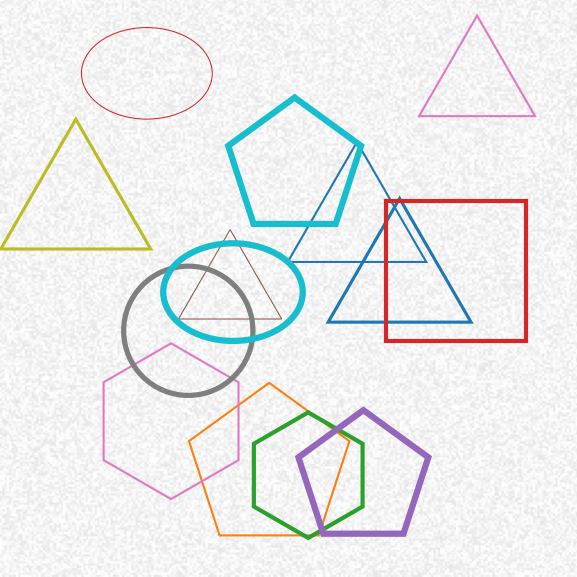[{"shape": "triangle", "thickness": 1, "radius": 0.69, "center": [0.618, 0.615]}, {"shape": "triangle", "thickness": 1.5, "radius": 0.71, "center": [0.692, 0.513]}, {"shape": "pentagon", "thickness": 1, "radius": 0.73, "center": [0.466, 0.19]}, {"shape": "hexagon", "thickness": 2, "radius": 0.54, "center": [0.534, 0.176]}, {"shape": "oval", "thickness": 0.5, "radius": 0.57, "center": [0.254, 0.872]}, {"shape": "square", "thickness": 2, "radius": 0.61, "center": [0.79, 0.529]}, {"shape": "pentagon", "thickness": 3, "radius": 0.59, "center": [0.629, 0.171]}, {"shape": "triangle", "thickness": 0.5, "radius": 0.52, "center": [0.398, 0.498]}, {"shape": "triangle", "thickness": 1, "radius": 0.58, "center": [0.826, 0.856]}, {"shape": "hexagon", "thickness": 1, "radius": 0.67, "center": [0.296, 0.27]}, {"shape": "circle", "thickness": 2.5, "radius": 0.56, "center": [0.326, 0.426]}, {"shape": "triangle", "thickness": 1.5, "radius": 0.75, "center": [0.131, 0.643]}, {"shape": "pentagon", "thickness": 3, "radius": 0.6, "center": [0.51, 0.709]}, {"shape": "oval", "thickness": 3, "radius": 0.6, "center": [0.403, 0.493]}]